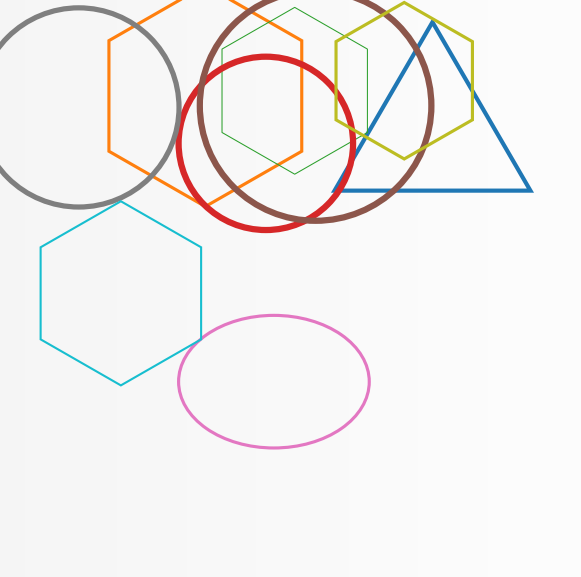[{"shape": "triangle", "thickness": 2, "radius": 0.97, "center": [0.744, 0.766]}, {"shape": "hexagon", "thickness": 1.5, "radius": 0.96, "center": [0.353, 0.833]}, {"shape": "hexagon", "thickness": 0.5, "radius": 0.72, "center": [0.507, 0.842]}, {"shape": "circle", "thickness": 3, "radius": 0.75, "center": [0.457, 0.751]}, {"shape": "circle", "thickness": 3, "radius": 1.0, "center": [0.543, 0.816]}, {"shape": "oval", "thickness": 1.5, "radius": 0.82, "center": [0.471, 0.338]}, {"shape": "circle", "thickness": 2.5, "radius": 0.86, "center": [0.136, 0.813]}, {"shape": "hexagon", "thickness": 1.5, "radius": 0.68, "center": [0.695, 0.859]}, {"shape": "hexagon", "thickness": 1, "radius": 0.8, "center": [0.208, 0.491]}]